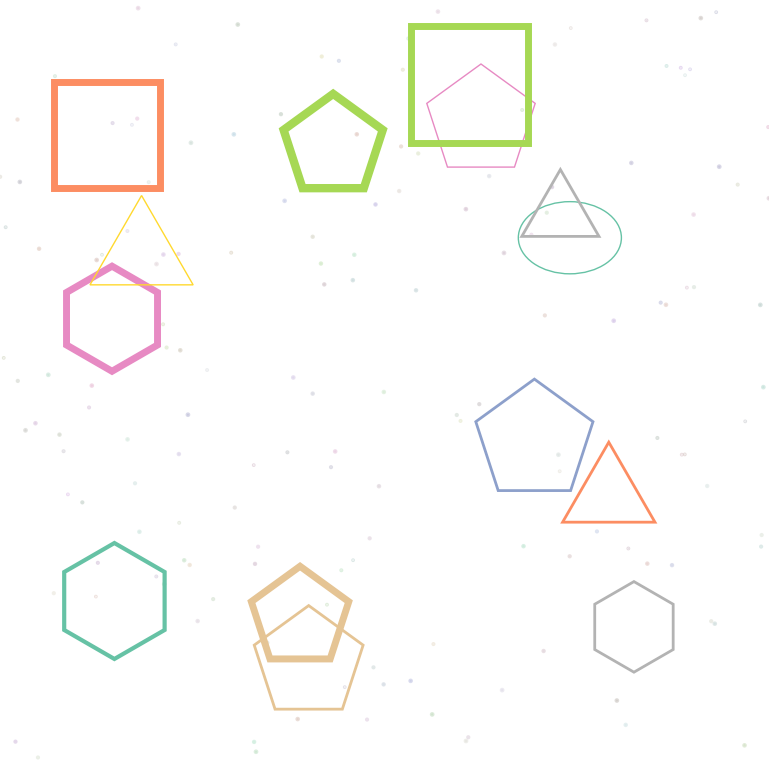[{"shape": "oval", "thickness": 0.5, "radius": 0.33, "center": [0.74, 0.691]}, {"shape": "hexagon", "thickness": 1.5, "radius": 0.38, "center": [0.149, 0.219]}, {"shape": "square", "thickness": 2.5, "radius": 0.35, "center": [0.139, 0.825]}, {"shape": "triangle", "thickness": 1, "radius": 0.35, "center": [0.791, 0.356]}, {"shape": "pentagon", "thickness": 1, "radius": 0.4, "center": [0.694, 0.428]}, {"shape": "pentagon", "thickness": 0.5, "radius": 0.37, "center": [0.625, 0.843]}, {"shape": "hexagon", "thickness": 2.5, "radius": 0.34, "center": [0.145, 0.586]}, {"shape": "square", "thickness": 2.5, "radius": 0.38, "center": [0.609, 0.891]}, {"shape": "pentagon", "thickness": 3, "radius": 0.34, "center": [0.433, 0.81]}, {"shape": "triangle", "thickness": 0.5, "radius": 0.39, "center": [0.184, 0.669]}, {"shape": "pentagon", "thickness": 2.5, "radius": 0.33, "center": [0.39, 0.198]}, {"shape": "pentagon", "thickness": 1, "radius": 0.37, "center": [0.401, 0.139]}, {"shape": "hexagon", "thickness": 1, "radius": 0.29, "center": [0.823, 0.186]}, {"shape": "triangle", "thickness": 1, "radius": 0.29, "center": [0.728, 0.722]}]